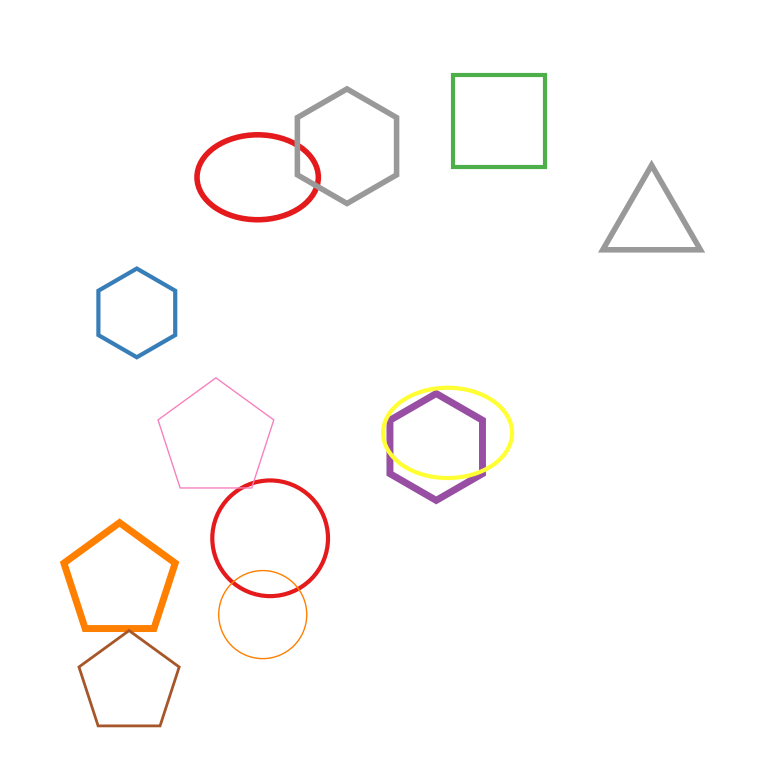[{"shape": "circle", "thickness": 1.5, "radius": 0.38, "center": [0.351, 0.301]}, {"shape": "oval", "thickness": 2, "radius": 0.39, "center": [0.335, 0.77]}, {"shape": "hexagon", "thickness": 1.5, "radius": 0.29, "center": [0.178, 0.594]}, {"shape": "square", "thickness": 1.5, "radius": 0.3, "center": [0.648, 0.843]}, {"shape": "hexagon", "thickness": 2.5, "radius": 0.35, "center": [0.567, 0.42]}, {"shape": "circle", "thickness": 0.5, "radius": 0.29, "center": [0.341, 0.202]}, {"shape": "pentagon", "thickness": 2.5, "radius": 0.38, "center": [0.155, 0.245]}, {"shape": "oval", "thickness": 1.5, "radius": 0.42, "center": [0.581, 0.438]}, {"shape": "pentagon", "thickness": 1, "radius": 0.34, "center": [0.168, 0.113]}, {"shape": "pentagon", "thickness": 0.5, "radius": 0.4, "center": [0.28, 0.43]}, {"shape": "hexagon", "thickness": 2, "radius": 0.37, "center": [0.451, 0.81]}, {"shape": "triangle", "thickness": 2, "radius": 0.37, "center": [0.846, 0.712]}]